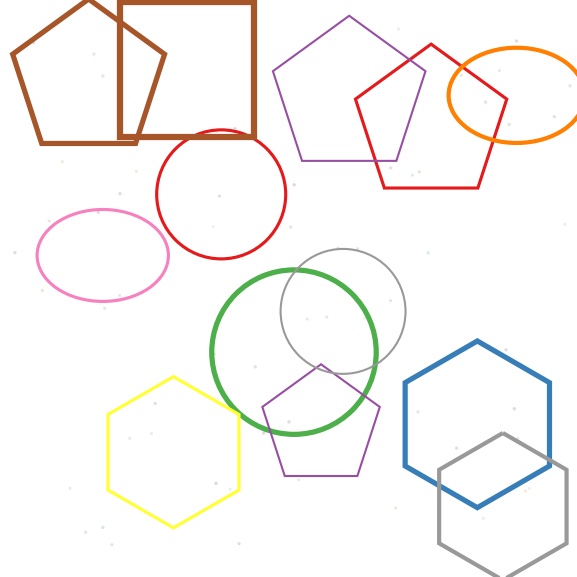[{"shape": "circle", "thickness": 1.5, "radius": 0.56, "center": [0.383, 0.663]}, {"shape": "pentagon", "thickness": 1.5, "radius": 0.69, "center": [0.747, 0.785]}, {"shape": "hexagon", "thickness": 2.5, "radius": 0.72, "center": [0.827, 0.264]}, {"shape": "circle", "thickness": 2.5, "radius": 0.71, "center": [0.509, 0.389]}, {"shape": "pentagon", "thickness": 1, "radius": 0.53, "center": [0.556, 0.261]}, {"shape": "pentagon", "thickness": 1, "radius": 0.69, "center": [0.605, 0.833]}, {"shape": "oval", "thickness": 2, "radius": 0.59, "center": [0.895, 0.834]}, {"shape": "hexagon", "thickness": 1.5, "radius": 0.65, "center": [0.3, 0.216]}, {"shape": "square", "thickness": 3, "radius": 0.58, "center": [0.323, 0.879]}, {"shape": "pentagon", "thickness": 2.5, "radius": 0.69, "center": [0.153, 0.863]}, {"shape": "oval", "thickness": 1.5, "radius": 0.57, "center": [0.178, 0.557]}, {"shape": "hexagon", "thickness": 2, "radius": 0.64, "center": [0.871, 0.122]}, {"shape": "circle", "thickness": 1, "radius": 0.54, "center": [0.594, 0.46]}]